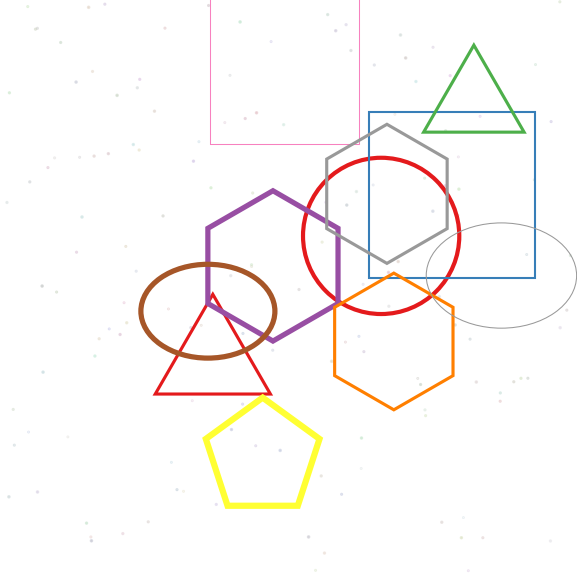[{"shape": "triangle", "thickness": 1.5, "radius": 0.58, "center": [0.369, 0.374]}, {"shape": "circle", "thickness": 2, "radius": 0.68, "center": [0.66, 0.591]}, {"shape": "square", "thickness": 1, "radius": 0.72, "center": [0.783, 0.662]}, {"shape": "triangle", "thickness": 1.5, "radius": 0.5, "center": [0.821, 0.821]}, {"shape": "hexagon", "thickness": 2.5, "radius": 0.65, "center": [0.473, 0.539]}, {"shape": "hexagon", "thickness": 1.5, "radius": 0.59, "center": [0.682, 0.408]}, {"shape": "pentagon", "thickness": 3, "radius": 0.52, "center": [0.455, 0.207]}, {"shape": "oval", "thickness": 2.5, "radius": 0.58, "center": [0.36, 0.46]}, {"shape": "square", "thickness": 0.5, "radius": 0.64, "center": [0.492, 0.879]}, {"shape": "oval", "thickness": 0.5, "radius": 0.65, "center": [0.868, 0.522]}, {"shape": "hexagon", "thickness": 1.5, "radius": 0.6, "center": [0.67, 0.663]}]